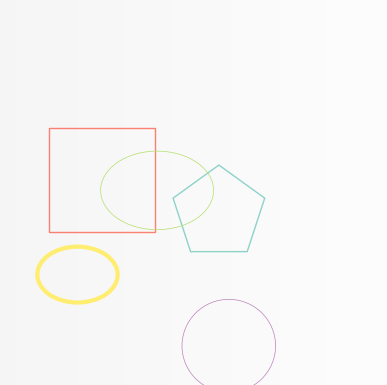[{"shape": "pentagon", "thickness": 1, "radius": 0.62, "center": [0.565, 0.447]}, {"shape": "square", "thickness": 1, "radius": 0.68, "center": [0.263, 0.532]}, {"shape": "oval", "thickness": 0.5, "radius": 0.73, "center": [0.405, 0.505]}, {"shape": "circle", "thickness": 0.5, "radius": 0.6, "center": [0.59, 0.102]}, {"shape": "oval", "thickness": 3, "radius": 0.52, "center": [0.2, 0.287]}]